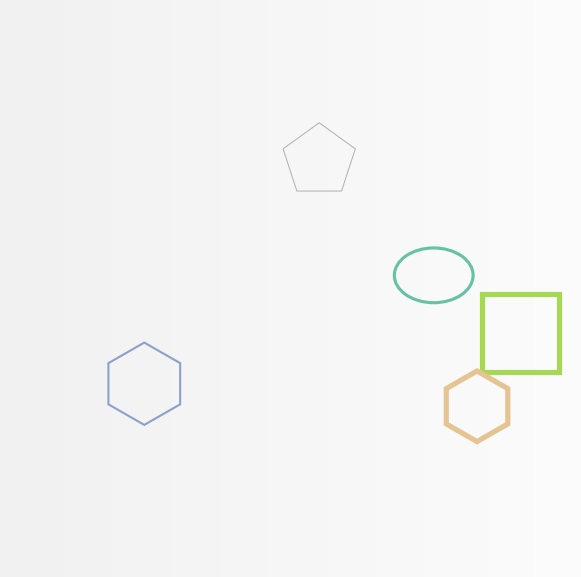[{"shape": "oval", "thickness": 1.5, "radius": 0.34, "center": [0.746, 0.522]}, {"shape": "hexagon", "thickness": 1, "radius": 0.36, "center": [0.248, 0.335]}, {"shape": "square", "thickness": 2.5, "radius": 0.33, "center": [0.896, 0.423]}, {"shape": "hexagon", "thickness": 2.5, "radius": 0.31, "center": [0.821, 0.296]}, {"shape": "pentagon", "thickness": 0.5, "radius": 0.33, "center": [0.549, 0.721]}]